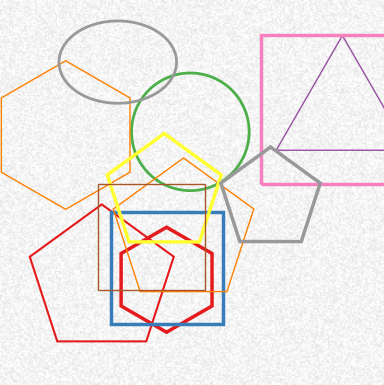[{"shape": "pentagon", "thickness": 1.5, "radius": 0.98, "center": [0.264, 0.272]}, {"shape": "hexagon", "thickness": 2.5, "radius": 0.68, "center": [0.433, 0.273]}, {"shape": "square", "thickness": 2.5, "radius": 0.73, "center": [0.433, 0.303]}, {"shape": "circle", "thickness": 2, "radius": 0.76, "center": [0.494, 0.658]}, {"shape": "triangle", "thickness": 1, "radius": 0.99, "center": [0.889, 0.709]}, {"shape": "hexagon", "thickness": 1, "radius": 0.96, "center": [0.171, 0.649]}, {"shape": "pentagon", "thickness": 1, "radius": 0.96, "center": [0.477, 0.398]}, {"shape": "pentagon", "thickness": 2.5, "radius": 0.78, "center": [0.427, 0.498]}, {"shape": "square", "thickness": 1, "radius": 0.69, "center": [0.394, 0.385]}, {"shape": "square", "thickness": 2.5, "radius": 0.96, "center": [0.871, 0.716]}, {"shape": "pentagon", "thickness": 2.5, "radius": 0.68, "center": [0.703, 0.482]}, {"shape": "oval", "thickness": 2, "radius": 0.76, "center": [0.306, 0.839]}]